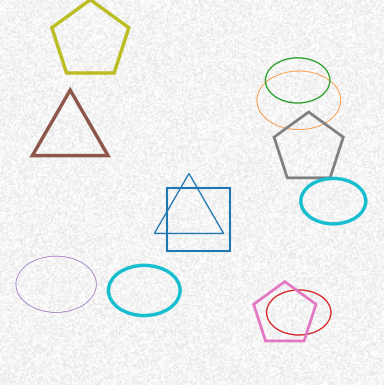[{"shape": "triangle", "thickness": 1, "radius": 0.52, "center": [0.491, 0.446]}, {"shape": "square", "thickness": 1.5, "radius": 0.41, "center": [0.515, 0.429]}, {"shape": "oval", "thickness": 0.5, "radius": 0.54, "center": [0.776, 0.739]}, {"shape": "oval", "thickness": 1, "radius": 0.42, "center": [0.773, 0.791]}, {"shape": "oval", "thickness": 1, "radius": 0.42, "center": [0.776, 0.188]}, {"shape": "oval", "thickness": 0.5, "radius": 0.52, "center": [0.146, 0.262]}, {"shape": "triangle", "thickness": 2.5, "radius": 0.57, "center": [0.182, 0.653]}, {"shape": "pentagon", "thickness": 2, "radius": 0.43, "center": [0.74, 0.183]}, {"shape": "pentagon", "thickness": 2, "radius": 0.47, "center": [0.802, 0.615]}, {"shape": "pentagon", "thickness": 2.5, "radius": 0.53, "center": [0.235, 0.896]}, {"shape": "oval", "thickness": 2.5, "radius": 0.42, "center": [0.866, 0.478]}, {"shape": "oval", "thickness": 2.5, "radius": 0.47, "center": [0.375, 0.246]}]